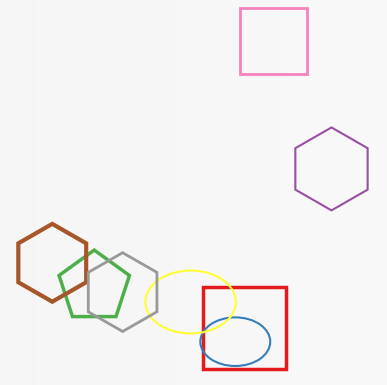[{"shape": "square", "thickness": 2.5, "radius": 0.54, "center": [0.631, 0.148]}, {"shape": "oval", "thickness": 1.5, "radius": 0.45, "center": [0.607, 0.112]}, {"shape": "pentagon", "thickness": 2.5, "radius": 0.48, "center": [0.243, 0.255]}, {"shape": "hexagon", "thickness": 1.5, "radius": 0.54, "center": [0.855, 0.561]}, {"shape": "oval", "thickness": 1.5, "radius": 0.58, "center": [0.492, 0.216]}, {"shape": "hexagon", "thickness": 3, "radius": 0.51, "center": [0.135, 0.317]}, {"shape": "square", "thickness": 2, "radius": 0.43, "center": [0.705, 0.894]}, {"shape": "hexagon", "thickness": 2, "radius": 0.51, "center": [0.316, 0.241]}]